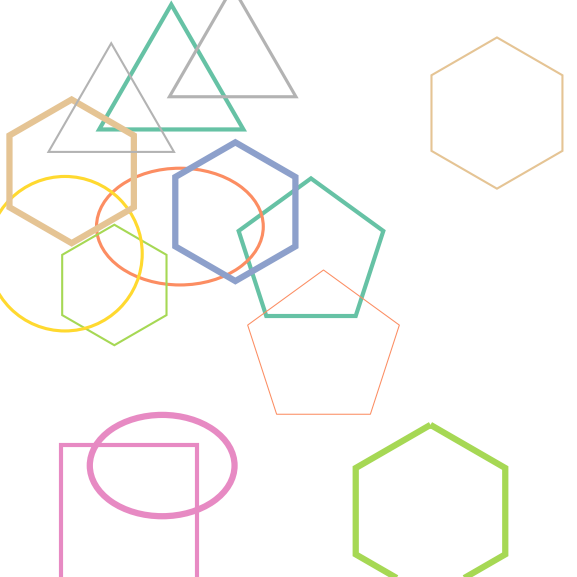[{"shape": "pentagon", "thickness": 2, "radius": 0.66, "center": [0.538, 0.558]}, {"shape": "triangle", "thickness": 2, "radius": 0.72, "center": [0.297, 0.847]}, {"shape": "oval", "thickness": 1.5, "radius": 0.72, "center": [0.312, 0.607]}, {"shape": "pentagon", "thickness": 0.5, "radius": 0.69, "center": [0.56, 0.394]}, {"shape": "hexagon", "thickness": 3, "radius": 0.6, "center": [0.408, 0.633]}, {"shape": "oval", "thickness": 3, "radius": 0.63, "center": [0.281, 0.193]}, {"shape": "square", "thickness": 2, "radius": 0.59, "center": [0.223, 0.11]}, {"shape": "hexagon", "thickness": 1, "radius": 0.52, "center": [0.198, 0.506]}, {"shape": "hexagon", "thickness": 3, "radius": 0.75, "center": [0.745, 0.114]}, {"shape": "circle", "thickness": 1.5, "radius": 0.67, "center": [0.113, 0.56]}, {"shape": "hexagon", "thickness": 3, "radius": 0.62, "center": [0.124, 0.702]}, {"shape": "hexagon", "thickness": 1, "radius": 0.65, "center": [0.861, 0.803]}, {"shape": "triangle", "thickness": 1.5, "radius": 0.63, "center": [0.403, 0.895]}, {"shape": "triangle", "thickness": 1, "radius": 0.63, "center": [0.193, 0.799]}]